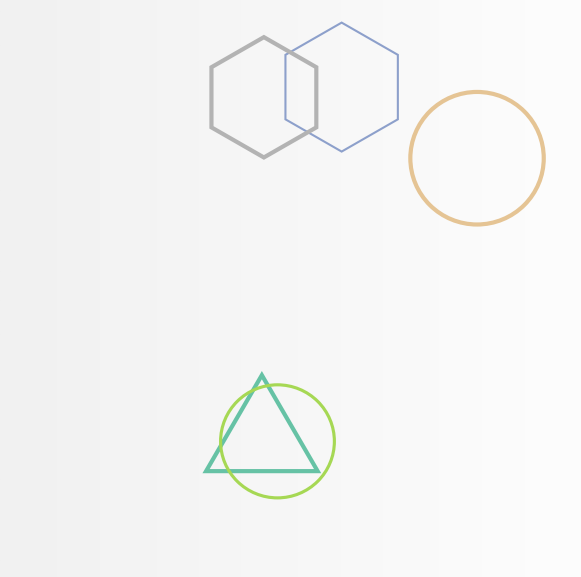[{"shape": "triangle", "thickness": 2, "radius": 0.55, "center": [0.451, 0.239]}, {"shape": "hexagon", "thickness": 1, "radius": 0.56, "center": [0.588, 0.848]}, {"shape": "circle", "thickness": 1.5, "radius": 0.49, "center": [0.477, 0.235]}, {"shape": "circle", "thickness": 2, "radius": 0.57, "center": [0.821, 0.725]}, {"shape": "hexagon", "thickness": 2, "radius": 0.52, "center": [0.454, 0.831]}]